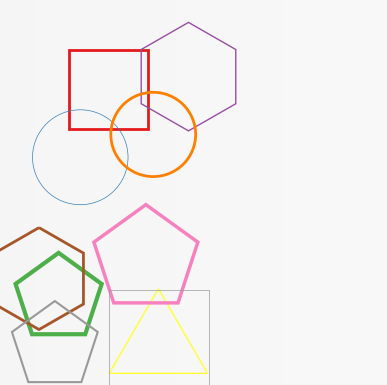[{"shape": "square", "thickness": 2, "radius": 0.51, "center": [0.28, 0.768]}, {"shape": "circle", "thickness": 0.5, "radius": 0.62, "center": [0.207, 0.592]}, {"shape": "pentagon", "thickness": 3, "radius": 0.58, "center": [0.151, 0.226]}, {"shape": "hexagon", "thickness": 1, "radius": 0.7, "center": [0.486, 0.801]}, {"shape": "circle", "thickness": 2, "radius": 0.55, "center": [0.395, 0.651]}, {"shape": "triangle", "thickness": 1, "radius": 0.73, "center": [0.409, 0.104]}, {"shape": "hexagon", "thickness": 2, "radius": 0.66, "center": [0.101, 0.276]}, {"shape": "pentagon", "thickness": 2.5, "radius": 0.71, "center": [0.376, 0.327]}, {"shape": "pentagon", "thickness": 1.5, "radius": 0.58, "center": [0.142, 0.102]}, {"shape": "square", "thickness": 0.5, "radius": 0.65, "center": [0.411, 0.118]}]